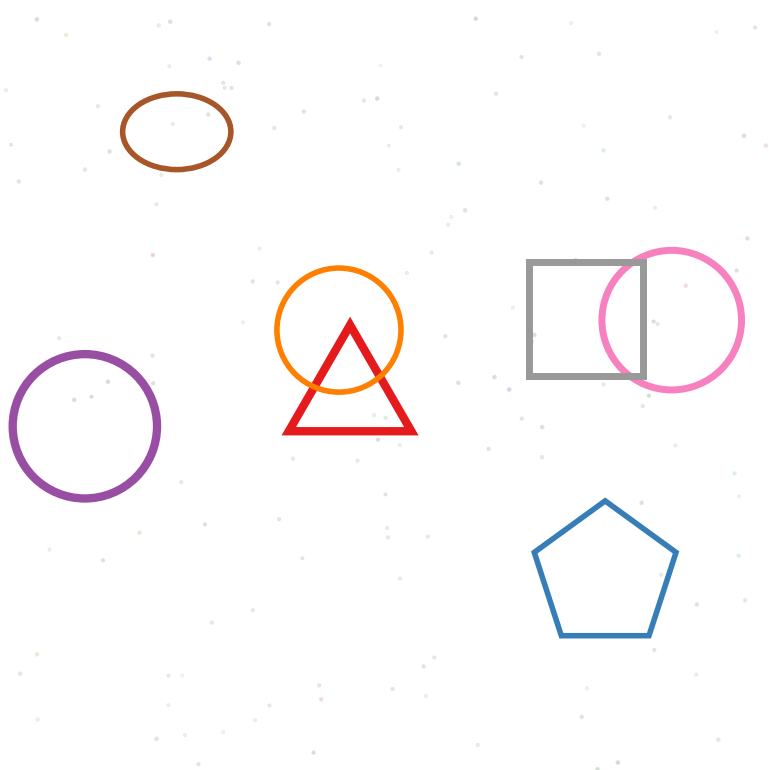[{"shape": "triangle", "thickness": 3, "radius": 0.46, "center": [0.455, 0.486]}, {"shape": "pentagon", "thickness": 2, "radius": 0.48, "center": [0.786, 0.253]}, {"shape": "circle", "thickness": 3, "radius": 0.47, "center": [0.11, 0.446]}, {"shape": "circle", "thickness": 2, "radius": 0.4, "center": [0.44, 0.571]}, {"shape": "oval", "thickness": 2, "radius": 0.35, "center": [0.23, 0.829]}, {"shape": "circle", "thickness": 2.5, "radius": 0.45, "center": [0.872, 0.584]}, {"shape": "square", "thickness": 2.5, "radius": 0.37, "center": [0.761, 0.586]}]